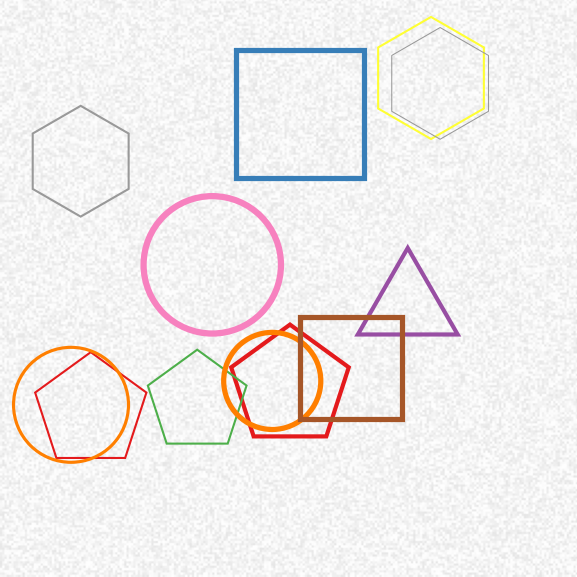[{"shape": "pentagon", "thickness": 1, "radius": 0.51, "center": [0.157, 0.288]}, {"shape": "pentagon", "thickness": 2, "radius": 0.54, "center": [0.502, 0.33]}, {"shape": "square", "thickness": 2.5, "radius": 0.55, "center": [0.519, 0.802]}, {"shape": "pentagon", "thickness": 1, "radius": 0.45, "center": [0.341, 0.304]}, {"shape": "triangle", "thickness": 2, "radius": 0.5, "center": [0.706, 0.47]}, {"shape": "circle", "thickness": 1.5, "radius": 0.5, "center": [0.123, 0.298]}, {"shape": "circle", "thickness": 2.5, "radius": 0.42, "center": [0.471, 0.34]}, {"shape": "hexagon", "thickness": 1, "radius": 0.53, "center": [0.746, 0.864]}, {"shape": "square", "thickness": 2.5, "radius": 0.44, "center": [0.608, 0.361]}, {"shape": "circle", "thickness": 3, "radius": 0.59, "center": [0.368, 0.541]}, {"shape": "hexagon", "thickness": 0.5, "radius": 0.48, "center": [0.762, 0.855]}, {"shape": "hexagon", "thickness": 1, "radius": 0.48, "center": [0.14, 0.72]}]